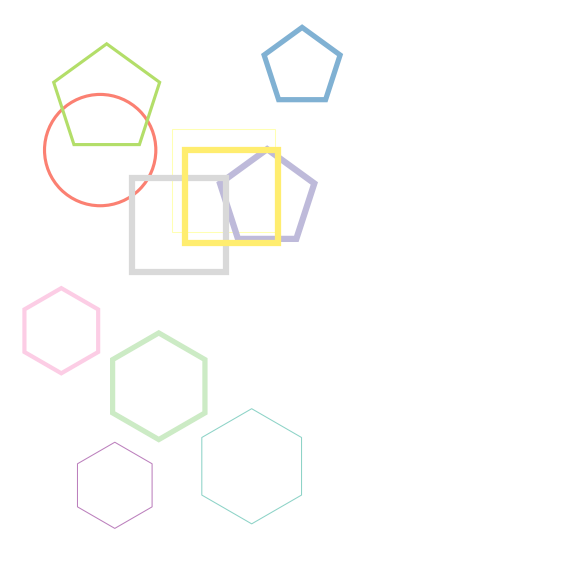[{"shape": "hexagon", "thickness": 0.5, "radius": 0.5, "center": [0.436, 0.192]}, {"shape": "square", "thickness": 0.5, "radius": 0.45, "center": [0.387, 0.687]}, {"shape": "pentagon", "thickness": 3, "radius": 0.43, "center": [0.463, 0.655]}, {"shape": "circle", "thickness": 1.5, "radius": 0.48, "center": [0.173, 0.739]}, {"shape": "pentagon", "thickness": 2.5, "radius": 0.35, "center": [0.523, 0.882]}, {"shape": "pentagon", "thickness": 1.5, "radius": 0.48, "center": [0.185, 0.827]}, {"shape": "hexagon", "thickness": 2, "radius": 0.37, "center": [0.106, 0.426]}, {"shape": "square", "thickness": 3, "radius": 0.41, "center": [0.31, 0.61]}, {"shape": "hexagon", "thickness": 0.5, "radius": 0.37, "center": [0.199, 0.159]}, {"shape": "hexagon", "thickness": 2.5, "radius": 0.46, "center": [0.275, 0.33]}, {"shape": "square", "thickness": 3, "radius": 0.4, "center": [0.4, 0.659]}]